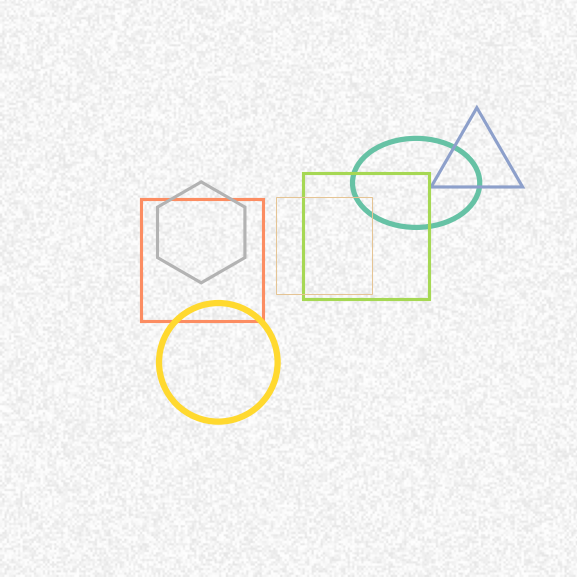[{"shape": "oval", "thickness": 2.5, "radius": 0.55, "center": [0.721, 0.682]}, {"shape": "square", "thickness": 1.5, "radius": 0.53, "center": [0.35, 0.549]}, {"shape": "triangle", "thickness": 1.5, "radius": 0.46, "center": [0.826, 0.721]}, {"shape": "square", "thickness": 1.5, "radius": 0.55, "center": [0.634, 0.59]}, {"shape": "circle", "thickness": 3, "radius": 0.51, "center": [0.378, 0.372]}, {"shape": "square", "thickness": 0.5, "radius": 0.42, "center": [0.561, 0.574]}, {"shape": "hexagon", "thickness": 1.5, "radius": 0.44, "center": [0.348, 0.597]}]